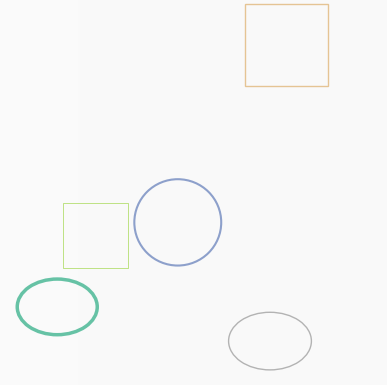[{"shape": "oval", "thickness": 2.5, "radius": 0.52, "center": [0.148, 0.203]}, {"shape": "circle", "thickness": 1.5, "radius": 0.56, "center": [0.459, 0.422]}, {"shape": "square", "thickness": 0.5, "radius": 0.42, "center": [0.247, 0.388]}, {"shape": "square", "thickness": 1, "radius": 0.53, "center": [0.739, 0.883]}, {"shape": "oval", "thickness": 1, "radius": 0.53, "center": [0.697, 0.114]}]